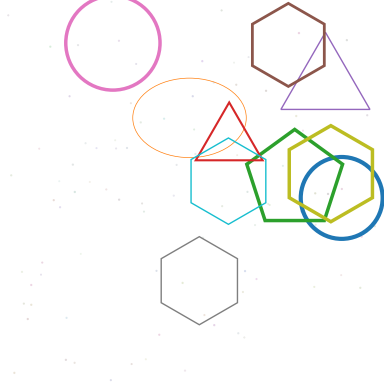[{"shape": "circle", "thickness": 3, "radius": 0.53, "center": [0.888, 0.486]}, {"shape": "oval", "thickness": 0.5, "radius": 0.74, "center": [0.492, 0.694]}, {"shape": "pentagon", "thickness": 2.5, "radius": 0.65, "center": [0.765, 0.533]}, {"shape": "triangle", "thickness": 1.5, "radius": 0.5, "center": [0.595, 0.634]}, {"shape": "triangle", "thickness": 1, "radius": 0.67, "center": [0.845, 0.783]}, {"shape": "hexagon", "thickness": 2, "radius": 0.54, "center": [0.749, 0.883]}, {"shape": "circle", "thickness": 2.5, "radius": 0.61, "center": [0.293, 0.888]}, {"shape": "hexagon", "thickness": 1, "radius": 0.57, "center": [0.518, 0.271]}, {"shape": "hexagon", "thickness": 2.5, "radius": 0.62, "center": [0.859, 0.549]}, {"shape": "hexagon", "thickness": 1, "radius": 0.56, "center": [0.593, 0.529]}]